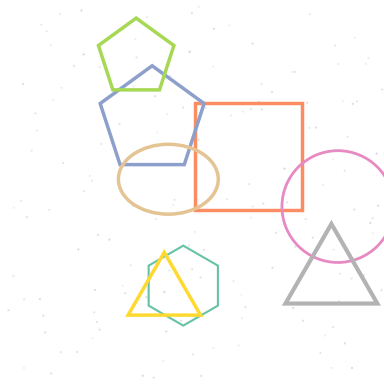[{"shape": "hexagon", "thickness": 1.5, "radius": 0.52, "center": [0.476, 0.258]}, {"shape": "square", "thickness": 2.5, "radius": 0.7, "center": [0.647, 0.594]}, {"shape": "pentagon", "thickness": 2.5, "radius": 0.71, "center": [0.395, 0.687]}, {"shape": "circle", "thickness": 2, "radius": 0.73, "center": [0.878, 0.463]}, {"shape": "pentagon", "thickness": 2.5, "radius": 0.52, "center": [0.354, 0.85]}, {"shape": "triangle", "thickness": 2.5, "radius": 0.54, "center": [0.427, 0.236]}, {"shape": "oval", "thickness": 2.5, "radius": 0.65, "center": [0.437, 0.534]}, {"shape": "triangle", "thickness": 3, "radius": 0.69, "center": [0.861, 0.281]}]